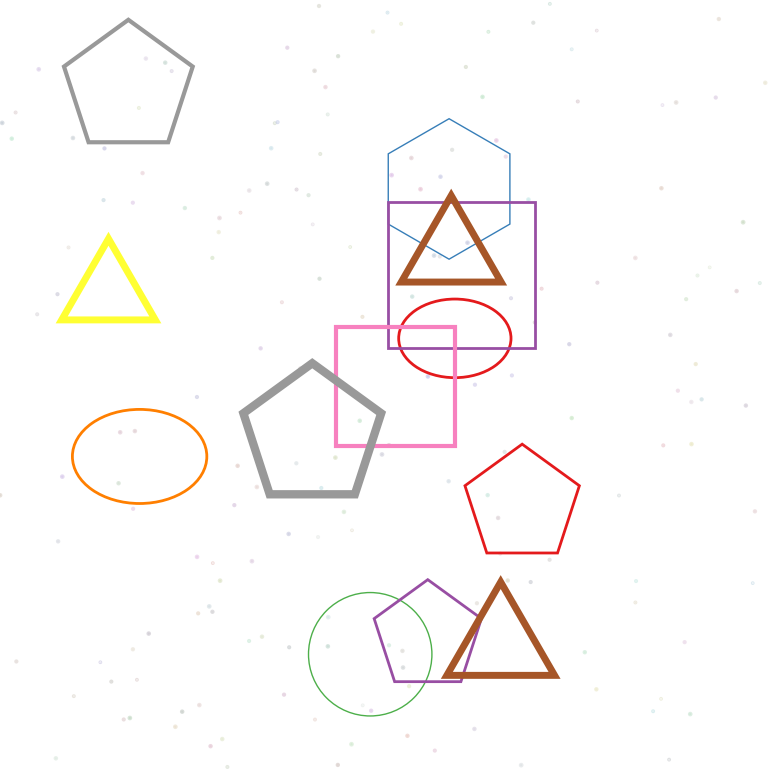[{"shape": "oval", "thickness": 1, "radius": 0.36, "center": [0.591, 0.561]}, {"shape": "pentagon", "thickness": 1, "radius": 0.39, "center": [0.678, 0.345]}, {"shape": "hexagon", "thickness": 0.5, "radius": 0.46, "center": [0.583, 0.755]}, {"shape": "circle", "thickness": 0.5, "radius": 0.4, "center": [0.481, 0.15]}, {"shape": "pentagon", "thickness": 1, "radius": 0.37, "center": [0.556, 0.174]}, {"shape": "square", "thickness": 1, "radius": 0.48, "center": [0.6, 0.643]}, {"shape": "oval", "thickness": 1, "radius": 0.44, "center": [0.181, 0.407]}, {"shape": "triangle", "thickness": 2.5, "radius": 0.35, "center": [0.141, 0.62]}, {"shape": "triangle", "thickness": 2.5, "radius": 0.4, "center": [0.65, 0.163]}, {"shape": "triangle", "thickness": 2.5, "radius": 0.37, "center": [0.586, 0.671]}, {"shape": "square", "thickness": 1.5, "radius": 0.39, "center": [0.514, 0.498]}, {"shape": "pentagon", "thickness": 1.5, "radius": 0.44, "center": [0.167, 0.886]}, {"shape": "pentagon", "thickness": 3, "radius": 0.47, "center": [0.406, 0.434]}]